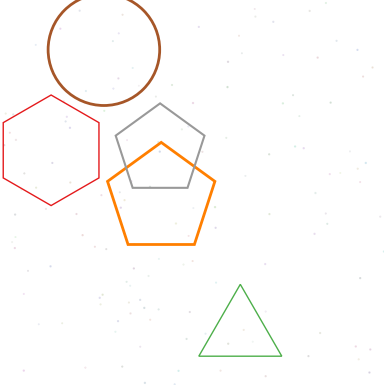[{"shape": "hexagon", "thickness": 1, "radius": 0.72, "center": [0.133, 0.61]}, {"shape": "triangle", "thickness": 1, "radius": 0.62, "center": [0.624, 0.137]}, {"shape": "pentagon", "thickness": 2, "radius": 0.73, "center": [0.419, 0.484]}, {"shape": "circle", "thickness": 2, "radius": 0.72, "center": [0.27, 0.871]}, {"shape": "pentagon", "thickness": 1.5, "radius": 0.61, "center": [0.416, 0.61]}]